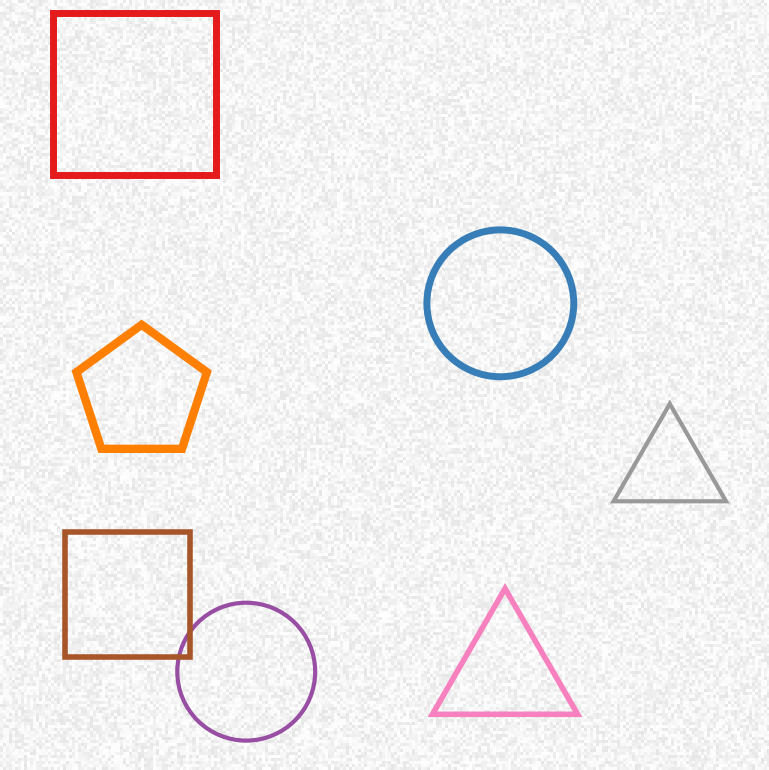[{"shape": "square", "thickness": 2.5, "radius": 0.53, "center": [0.175, 0.878]}, {"shape": "circle", "thickness": 2.5, "radius": 0.48, "center": [0.65, 0.606]}, {"shape": "circle", "thickness": 1.5, "radius": 0.45, "center": [0.32, 0.128]}, {"shape": "pentagon", "thickness": 3, "radius": 0.45, "center": [0.184, 0.489]}, {"shape": "square", "thickness": 2, "radius": 0.41, "center": [0.166, 0.228]}, {"shape": "triangle", "thickness": 2, "radius": 0.54, "center": [0.656, 0.127]}, {"shape": "triangle", "thickness": 1.5, "radius": 0.42, "center": [0.87, 0.391]}]